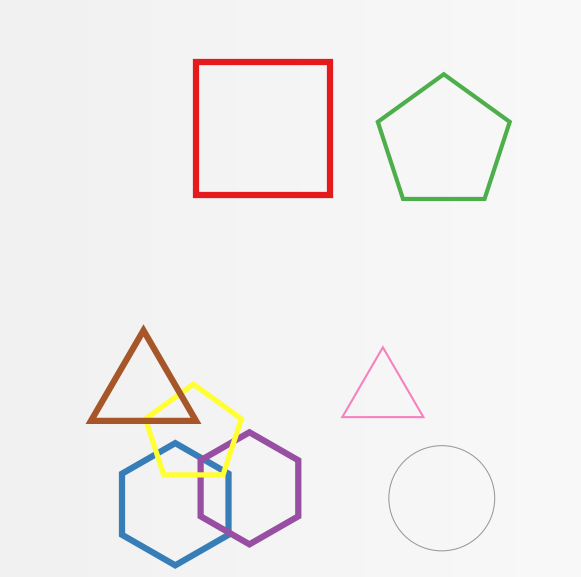[{"shape": "square", "thickness": 3, "radius": 0.58, "center": [0.453, 0.777]}, {"shape": "hexagon", "thickness": 3, "radius": 0.53, "center": [0.302, 0.126]}, {"shape": "pentagon", "thickness": 2, "radius": 0.6, "center": [0.763, 0.751]}, {"shape": "hexagon", "thickness": 3, "radius": 0.49, "center": [0.429, 0.154]}, {"shape": "pentagon", "thickness": 2.5, "radius": 0.43, "center": [0.333, 0.247]}, {"shape": "triangle", "thickness": 3, "radius": 0.52, "center": [0.247, 0.323]}, {"shape": "triangle", "thickness": 1, "radius": 0.4, "center": [0.659, 0.317]}, {"shape": "circle", "thickness": 0.5, "radius": 0.46, "center": [0.76, 0.136]}]